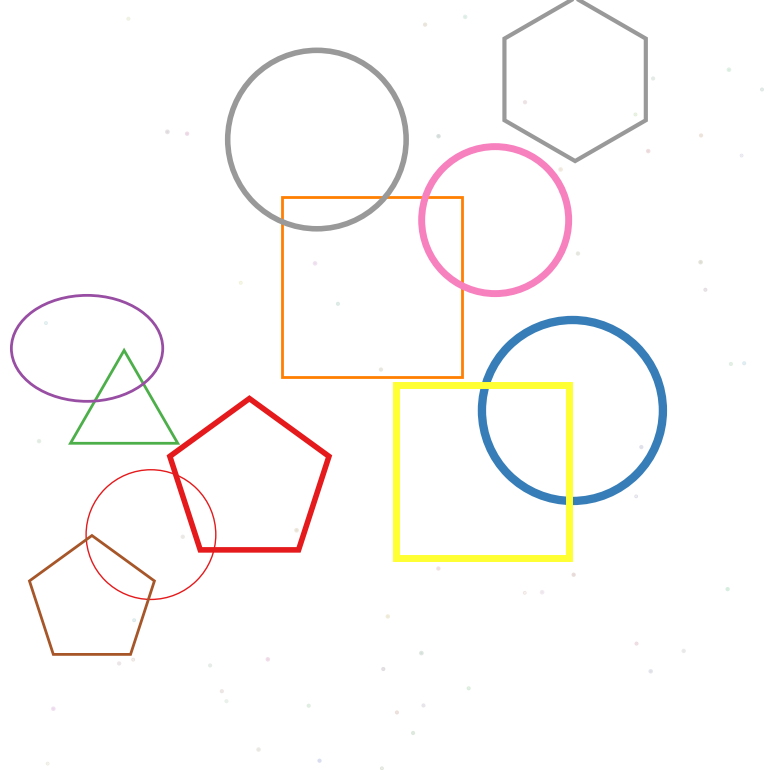[{"shape": "circle", "thickness": 0.5, "radius": 0.42, "center": [0.196, 0.306]}, {"shape": "pentagon", "thickness": 2, "radius": 0.54, "center": [0.324, 0.374]}, {"shape": "circle", "thickness": 3, "radius": 0.59, "center": [0.743, 0.467]}, {"shape": "triangle", "thickness": 1, "radius": 0.4, "center": [0.161, 0.465]}, {"shape": "oval", "thickness": 1, "radius": 0.49, "center": [0.113, 0.548]}, {"shape": "square", "thickness": 1, "radius": 0.58, "center": [0.484, 0.627]}, {"shape": "square", "thickness": 2.5, "radius": 0.56, "center": [0.627, 0.388]}, {"shape": "pentagon", "thickness": 1, "radius": 0.43, "center": [0.119, 0.219]}, {"shape": "circle", "thickness": 2.5, "radius": 0.48, "center": [0.643, 0.714]}, {"shape": "hexagon", "thickness": 1.5, "radius": 0.53, "center": [0.747, 0.897]}, {"shape": "circle", "thickness": 2, "radius": 0.58, "center": [0.412, 0.819]}]